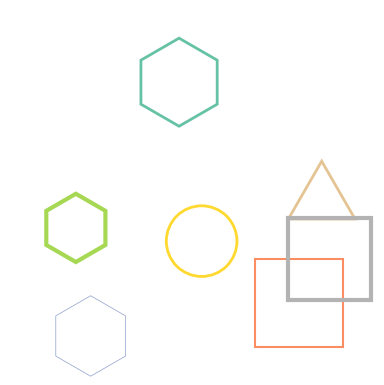[{"shape": "hexagon", "thickness": 2, "radius": 0.57, "center": [0.465, 0.787]}, {"shape": "square", "thickness": 1.5, "radius": 0.57, "center": [0.776, 0.213]}, {"shape": "hexagon", "thickness": 0.5, "radius": 0.52, "center": [0.235, 0.127]}, {"shape": "hexagon", "thickness": 3, "radius": 0.44, "center": [0.197, 0.408]}, {"shape": "circle", "thickness": 2, "radius": 0.46, "center": [0.524, 0.374]}, {"shape": "triangle", "thickness": 2, "radius": 0.5, "center": [0.836, 0.481]}, {"shape": "square", "thickness": 3, "radius": 0.53, "center": [0.856, 0.326]}]